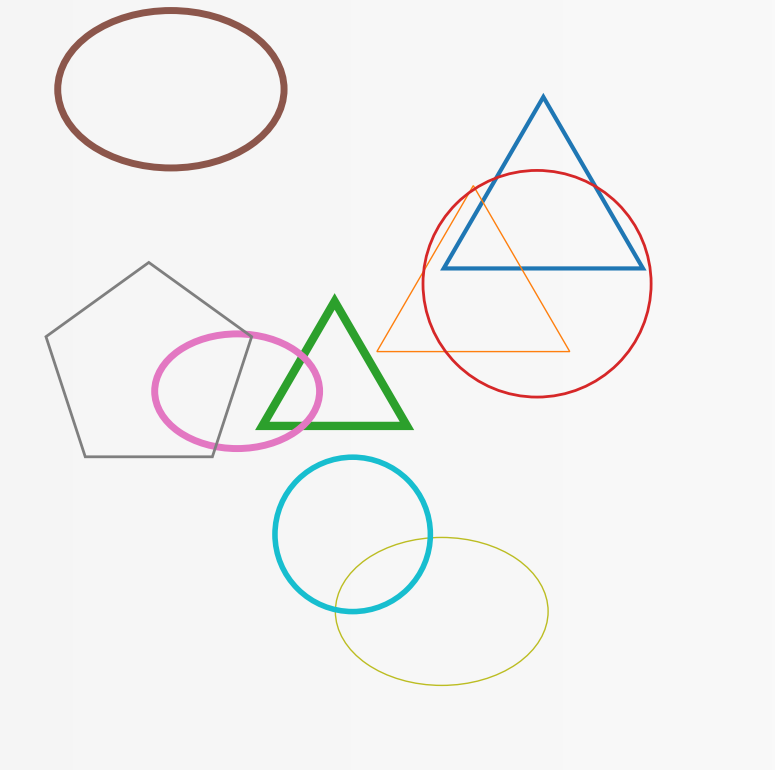[{"shape": "triangle", "thickness": 1.5, "radius": 0.74, "center": [0.701, 0.726]}, {"shape": "triangle", "thickness": 0.5, "radius": 0.72, "center": [0.611, 0.615]}, {"shape": "triangle", "thickness": 3, "radius": 0.54, "center": [0.432, 0.501]}, {"shape": "circle", "thickness": 1, "radius": 0.74, "center": [0.693, 0.631]}, {"shape": "oval", "thickness": 2.5, "radius": 0.73, "center": [0.221, 0.884]}, {"shape": "oval", "thickness": 2.5, "radius": 0.53, "center": [0.306, 0.492]}, {"shape": "pentagon", "thickness": 1, "radius": 0.7, "center": [0.192, 0.52]}, {"shape": "oval", "thickness": 0.5, "radius": 0.69, "center": [0.57, 0.206]}, {"shape": "circle", "thickness": 2, "radius": 0.5, "center": [0.455, 0.306]}]